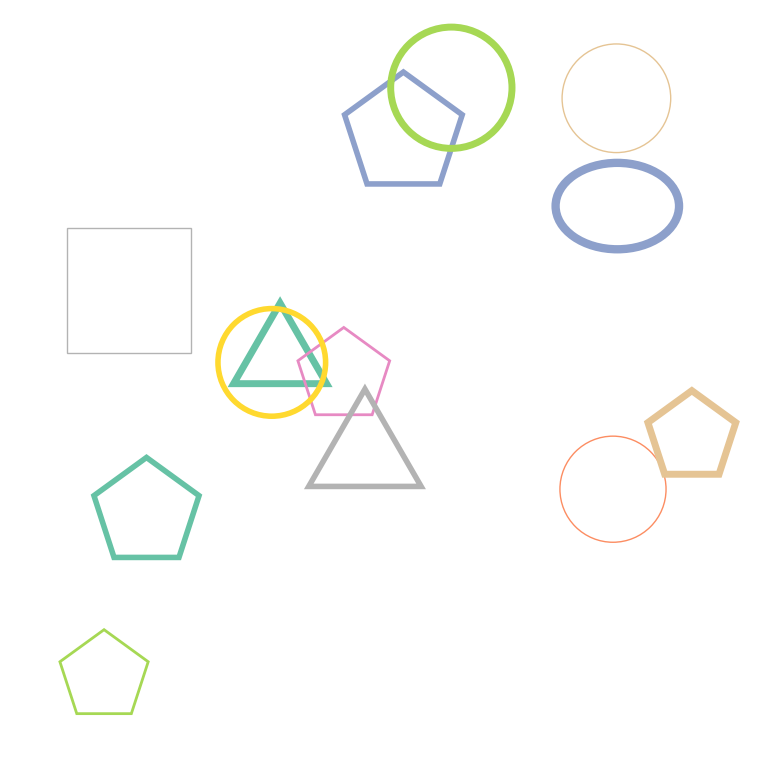[{"shape": "triangle", "thickness": 2.5, "radius": 0.35, "center": [0.364, 0.537]}, {"shape": "pentagon", "thickness": 2, "radius": 0.36, "center": [0.19, 0.334]}, {"shape": "circle", "thickness": 0.5, "radius": 0.34, "center": [0.796, 0.365]}, {"shape": "pentagon", "thickness": 2, "radius": 0.4, "center": [0.524, 0.826]}, {"shape": "oval", "thickness": 3, "radius": 0.4, "center": [0.802, 0.732]}, {"shape": "pentagon", "thickness": 1, "radius": 0.31, "center": [0.446, 0.512]}, {"shape": "circle", "thickness": 2.5, "radius": 0.39, "center": [0.586, 0.886]}, {"shape": "pentagon", "thickness": 1, "radius": 0.3, "center": [0.135, 0.122]}, {"shape": "circle", "thickness": 2, "radius": 0.35, "center": [0.353, 0.529]}, {"shape": "pentagon", "thickness": 2.5, "radius": 0.3, "center": [0.899, 0.433]}, {"shape": "circle", "thickness": 0.5, "radius": 0.35, "center": [0.801, 0.872]}, {"shape": "square", "thickness": 0.5, "radius": 0.4, "center": [0.167, 0.623]}, {"shape": "triangle", "thickness": 2, "radius": 0.42, "center": [0.474, 0.41]}]